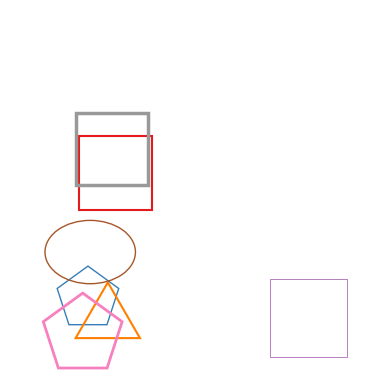[{"shape": "square", "thickness": 1.5, "radius": 0.48, "center": [0.3, 0.55]}, {"shape": "pentagon", "thickness": 1, "radius": 0.42, "center": [0.228, 0.225]}, {"shape": "square", "thickness": 0.5, "radius": 0.5, "center": [0.801, 0.174]}, {"shape": "triangle", "thickness": 1.5, "radius": 0.48, "center": [0.28, 0.17]}, {"shape": "oval", "thickness": 1, "radius": 0.59, "center": [0.234, 0.345]}, {"shape": "pentagon", "thickness": 2, "radius": 0.54, "center": [0.215, 0.131]}, {"shape": "square", "thickness": 2.5, "radius": 0.47, "center": [0.29, 0.614]}]